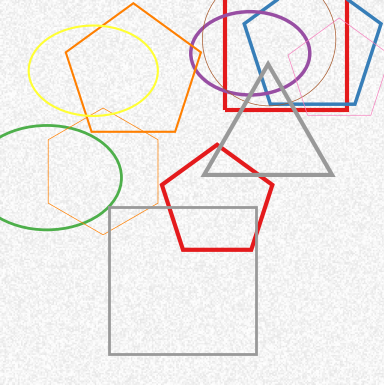[{"shape": "square", "thickness": 3, "radius": 0.79, "center": [0.743, 0.871]}, {"shape": "pentagon", "thickness": 3, "radius": 0.75, "center": [0.564, 0.473]}, {"shape": "pentagon", "thickness": 2.5, "radius": 0.93, "center": [0.812, 0.881]}, {"shape": "oval", "thickness": 2, "radius": 0.97, "center": [0.122, 0.539]}, {"shape": "oval", "thickness": 2.5, "radius": 0.77, "center": [0.65, 0.862]}, {"shape": "pentagon", "thickness": 1.5, "radius": 0.92, "center": [0.346, 0.807]}, {"shape": "hexagon", "thickness": 0.5, "radius": 0.82, "center": [0.268, 0.555]}, {"shape": "oval", "thickness": 1.5, "radius": 0.84, "center": [0.242, 0.816]}, {"shape": "circle", "thickness": 0.5, "radius": 0.87, "center": [0.699, 0.898]}, {"shape": "pentagon", "thickness": 0.5, "radius": 0.7, "center": [0.881, 0.814]}, {"shape": "square", "thickness": 2, "radius": 0.96, "center": [0.475, 0.271]}, {"shape": "triangle", "thickness": 3, "radius": 0.96, "center": [0.696, 0.642]}]